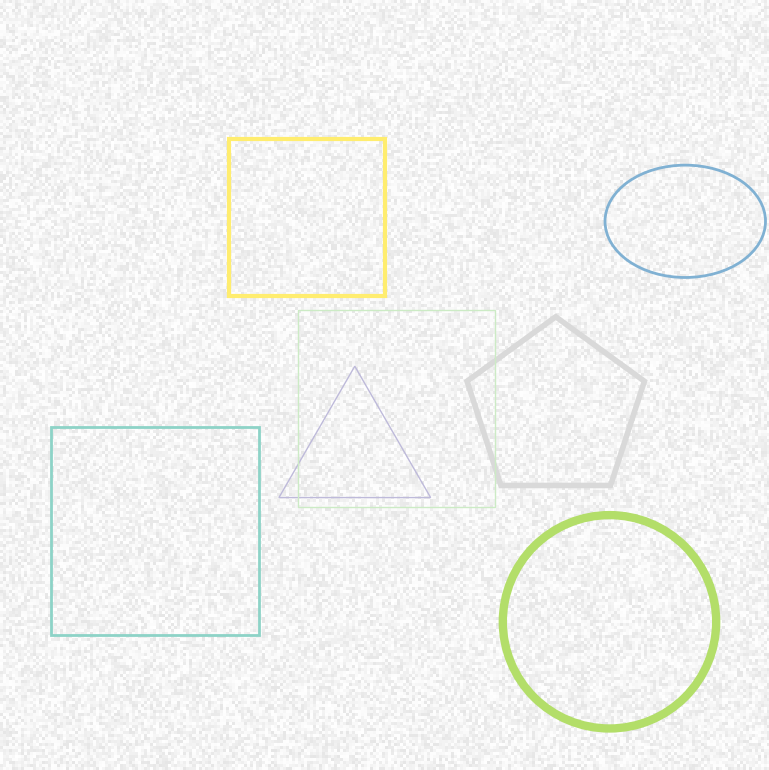[{"shape": "square", "thickness": 1, "radius": 0.68, "center": [0.202, 0.311]}, {"shape": "triangle", "thickness": 0.5, "radius": 0.57, "center": [0.461, 0.411]}, {"shape": "oval", "thickness": 1, "radius": 0.52, "center": [0.89, 0.713]}, {"shape": "circle", "thickness": 3, "radius": 0.69, "center": [0.792, 0.192]}, {"shape": "pentagon", "thickness": 2, "radius": 0.61, "center": [0.722, 0.467]}, {"shape": "square", "thickness": 0.5, "radius": 0.64, "center": [0.514, 0.469]}, {"shape": "square", "thickness": 1.5, "radius": 0.51, "center": [0.398, 0.718]}]